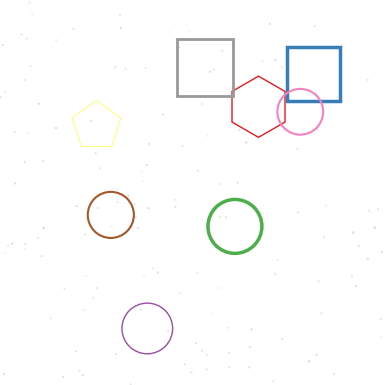[{"shape": "hexagon", "thickness": 1, "radius": 0.4, "center": [0.671, 0.723]}, {"shape": "square", "thickness": 2.5, "radius": 0.35, "center": [0.814, 0.808]}, {"shape": "circle", "thickness": 2.5, "radius": 0.35, "center": [0.61, 0.412]}, {"shape": "circle", "thickness": 1, "radius": 0.33, "center": [0.383, 0.147]}, {"shape": "pentagon", "thickness": 0.5, "radius": 0.33, "center": [0.251, 0.673]}, {"shape": "circle", "thickness": 1.5, "radius": 0.3, "center": [0.288, 0.442]}, {"shape": "circle", "thickness": 1.5, "radius": 0.3, "center": [0.78, 0.71]}, {"shape": "square", "thickness": 2, "radius": 0.37, "center": [0.532, 0.825]}]